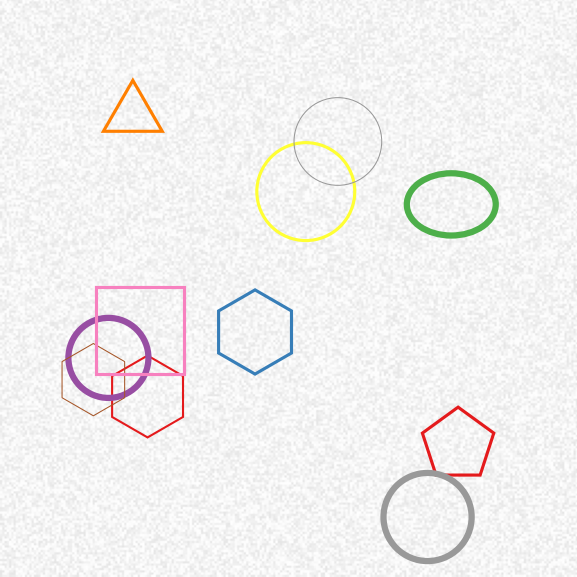[{"shape": "hexagon", "thickness": 1, "radius": 0.35, "center": [0.256, 0.313]}, {"shape": "pentagon", "thickness": 1.5, "radius": 0.32, "center": [0.793, 0.229]}, {"shape": "hexagon", "thickness": 1.5, "radius": 0.36, "center": [0.442, 0.424]}, {"shape": "oval", "thickness": 3, "radius": 0.38, "center": [0.781, 0.645]}, {"shape": "circle", "thickness": 3, "radius": 0.35, "center": [0.188, 0.379]}, {"shape": "triangle", "thickness": 1.5, "radius": 0.29, "center": [0.23, 0.801]}, {"shape": "circle", "thickness": 1.5, "radius": 0.42, "center": [0.53, 0.667]}, {"shape": "hexagon", "thickness": 0.5, "radius": 0.31, "center": [0.162, 0.342]}, {"shape": "square", "thickness": 1.5, "radius": 0.38, "center": [0.242, 0.427]}, {"shape": "circle", "thickness": 3, "radius": 0.38, "center": [0.74, 0.104]}, {"shape": "circle", "thickness": 0.5, "radius": 0.38, "center": [0.585, 0.754]}]